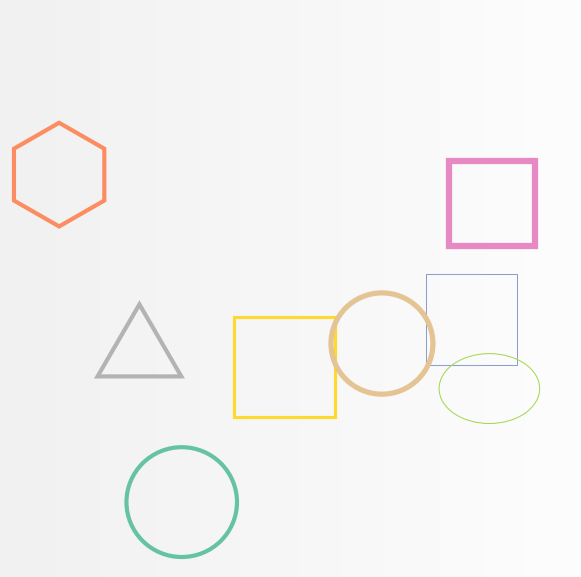[{"shape": "circle", "thickness": 2, "radius": 0.48, "center": [0.313, 0.13]}, {"shape": "hexagon", "thickness": 2, "radius": 0.45, "center": [0.102, 0.697]}, {"shape": "square", "thickness": 0.5, "radius": 0.39, "center": [0.811, 0.446]}, {"shape": "square", "thickness": 3, "radius": 0.37, "center": [0.846, 0.647]}, {"shape": "oval", "thickness": 0.5, "radius": 0.43, "center": [0.842, 0.326]}, {"shape": "square", "thickness": 1.5, "radius": 0.43, "center": [0.49, 0.364]}, {"shape": "circle", "thickness": 2.5, "radius": 0.44, "center": [0.657, 0.404]}, {"shape": "triangle", "thickness": 2, "radius": 0.42, "center": [0.24, 0.389]}]